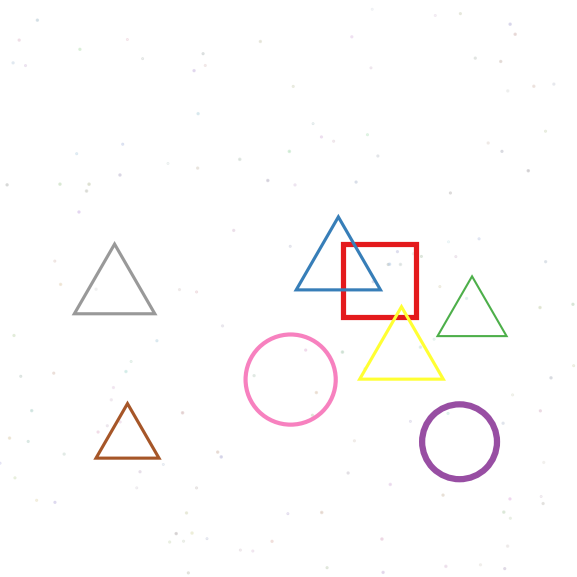[{"shape": "square", "thickness": 2.5, "radius": 0.31, "center": [0.657, 0.513]}, {"shape": "triangle", "thickness": 1.5, "radius": 0.42, "center": [0.586, 0.539]}, {"shape": "triangle", "thickness": 1, "radius": 0.35, "center": [0.817, 0.452]}, {"shape": "circle", "thickness": 3, "radius": 0.32, "center": [0.796, 0.234]}, {"shape": "triangle", "thickness": 1.5, "radius": 0.42, "center": [0.695, 0.384]}, {"shape": "triangle", "thickness": 1.5, "radius": 0.31, "center": [0.221, 0.237]}, {"shape": "circle", "thickness": 2, "radius": 0.39, "center": [0.503, 0.342]}, {"shape": "triangle", "thickness": 1.5, "radius": 0.4, "center": [0.198, 0.496]}]